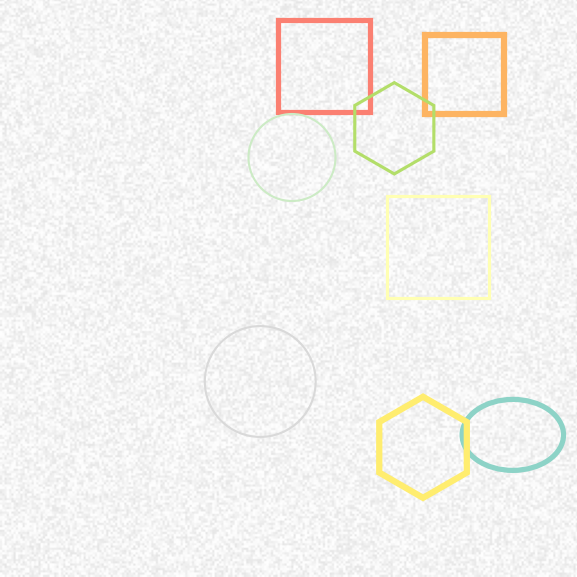[{"shape": "oval", "thickness": 2.5, "radius": 0.44, "center": [0.888, 0.246]}, {"shape": "square", "thickness": 1.5, "radius": 0.44, "center": [0.759, 0.571]}, {"shape": "square", "thickness": 2.5, "radius": 0.4, "center": [0.561, 0.885]}, {"shape": "square", "thickness": 3, "radius": 0.34, "center": [0.805, 0.87]}, {"shape": "hexagon", "thickness": 1.5, "radius": 0.4, "center": [0.683, 0.777]}, {"shape": "circle", "thickness": 1, "radius": 0.48, "center": [0.451, 0.339]}, {"shape": "circle", "thickness": 1, "radius": 0.38, "center": [0.506, 0.726]}, {"shape": "hexagon", "thickness": 3, "radius": 0.44, "center": [0.733, 0.225]}]